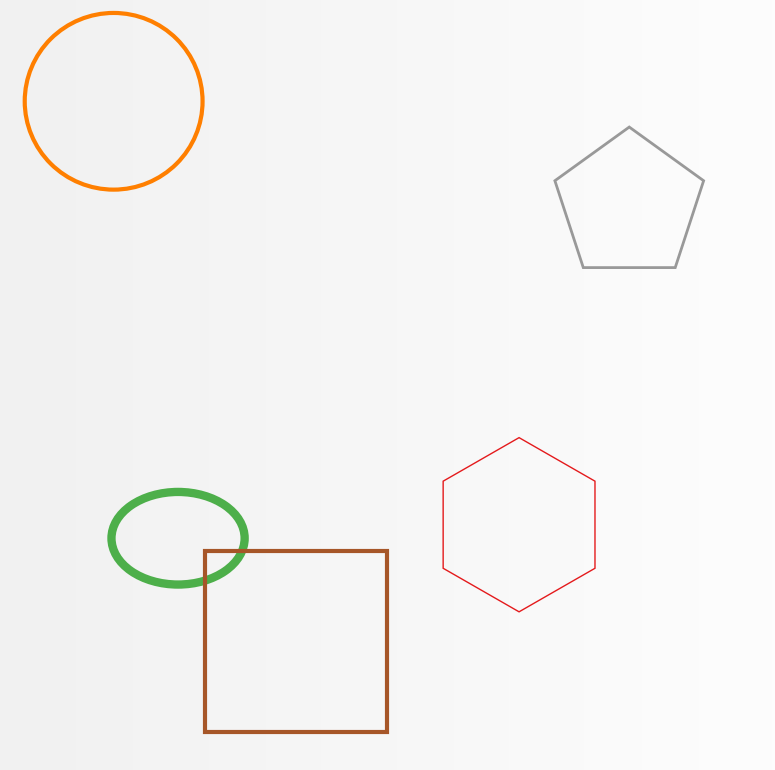[{"shape": "hexagon", "thickness": 0.5, "radius": 0.57, "center": [0.67, 0.319]}, {"shape": "oval", "thickness": 3, "radius": 0.43, "center": [0.23, 0.301]}, {"shape": "circle", "thickness": 1.5, "radius": 0.57, "center": [0.147, 0.868]}, {"shape": "square", "thickness": 1.5, "radius": 0.59, "center": [0.382, 0.167]}, {"shape": "pentagon", "thickness": 1, "radius": 0.5, "center": [0.812, 0.734]}]